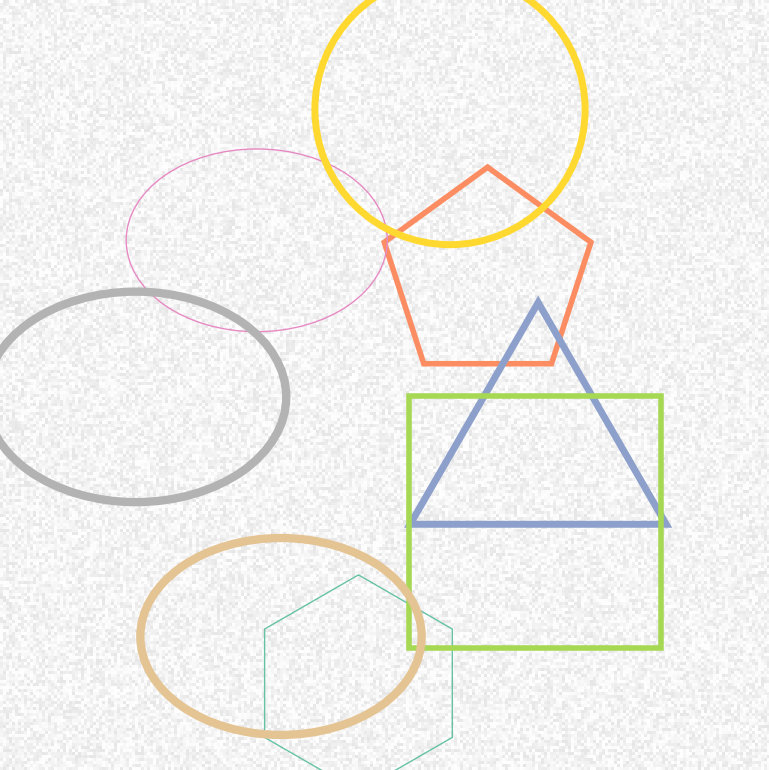[{"shape": "hexagon", "thickness": 0.5, "radius": 0.7, "center": [0.466, 0.113]}, {"shape": "pentagon", "thickness": 2, "radius": 0.71, "center": [0.633, 0.642]}, {"shape": "triangle", "thickness": 2.5, "radius": 0.96, "center": [0.699, 0.415]}, {"shape": "oval", "thickness": 0.5, "radius": 0.85, "center": [0.333, 0.688]}, {"shape": "square", "thickness": 2, "radius": 0.82, "center": [0.695, 0.322]}, {"shape": "circle", "thickness": 2.5, "radius": 0.88, "center": [0.584, 0.858]}, {"shape": "oval", "thickness": 3, "radius": 0.91, "center": [0.365, 0.173]}, {"shape": "oval", "thickness": 3, "radius": 0.98, "center": [0.176, 0.485]}]